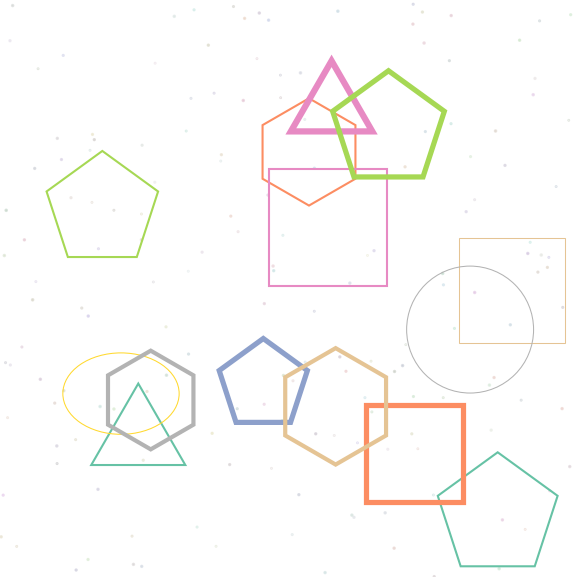[{"shape": "triangle", "thickness": 1, "radius": 0.47, "center": [0.239, 0.241]}, {"shape": "pentagon", "thickness": 1, "radius": 0.55, "center": [0.862, 0.107]}, {"shape": "square", "thickness": 2.5, "radius": 0.42, "center": [0.718, 0.215]}, {"shape": "hexagon", "thickness": 1, "radius": 0.46, "center": [0.535, 0.736]}, {"shape": "pentagon", "thickness": 2.5, "radius": 0.4, "center": [0.456, 0.333]}, {"shape": "square", "thickness": 1, "radius": 0.51, "center": [0.568, 0.605]}, {"shape": "triangle", "thickness": 3, "radius": 0.41, "center": [0.574, 0.812]}, {"shape": "pentagon", "thickness": 1, "radius": 0.51, "center": [0.177, 0.636]}, {"shape": "pentagon", "thickness": 2.5, "radius": 0.51, "center": [0.673, 0.775]}, {"shape": "oval", "thickness": 0.5, "radius": 0.5, "center": [0.21, 0.318]}, {"shape": "hexagon", "thickness": 2, "radius": 0.5, "center": [0.581, 0.296]}, {"shape": "square", "thickness": 0.5, "radius": 0.46, "center": [0.887, 0.496]}, {"shape": "hexagon", "thickness": 2, "radius": 0.43, "center": [0.261, 0.306]}, {"shape": "circle", "thickness": 0.5, "radius": 0.55, "center": [0.814, 0.428]}]